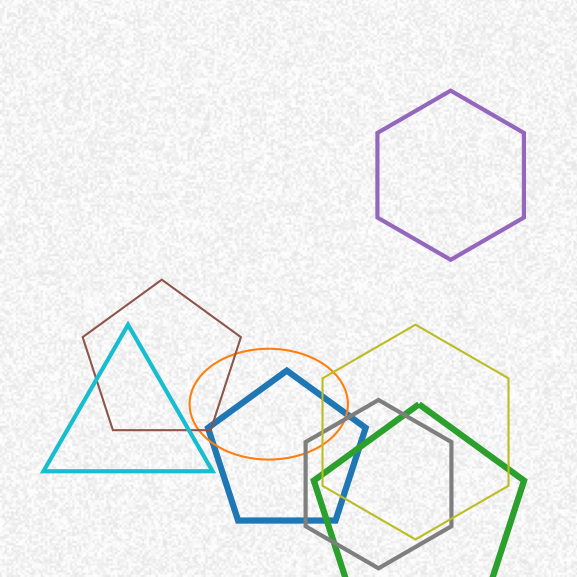[{"shape": "pentagon", "thickness": 3, "radius": 0.72, "center": [0.497, 0.214]}, {"shape": "oval", "thickness": 1, "radius": 0.69, "center": [0.465, 0.299]}, {"shape": "pentagon", "thickness": 3, "radius": 0.96, "center": [0.725, 0.108]}, {"shape": "hexagon", "thickness": 2, "radius": 0.73, "center": [0.78, 0.696]}, {"shape": "pentagon", "thickness": 1, "radius": 0.72, "center": [0.28, 0.371]}, {"shape": "hexagon", "thickness": 2, "radius": 0.73, "center": [0.655, 0.161]}, {"shape": "hexagon", "thickness": 1, "radius": 0.93, "center": [0.72, 0.251]}, {"shape": "triangle", "thickness": 2, "radius": 0.85, "center": [0.222, 0.268]}]